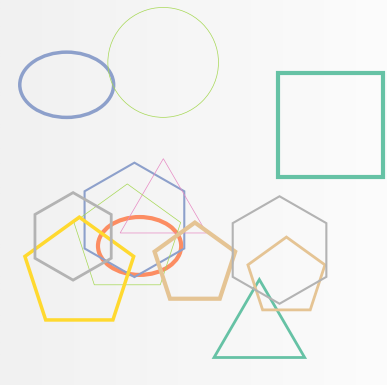[{"shape": "square", "thickness": 3, "radius": 0.68, "center": [0.853, 0.675]}, {"shape": "triangle", "thickness": 2, "radius": 0.68, "center": [0.669, 0.139]}, {"shape": "oval", "thickness": 3, "radius": 0.54, "center": [0.36, 0.361]}, {"shape": "oval", "thickness": 2.5, "radius": 0.61, "center": [0.172, 0.78]}, {"shape": "hexagon", "thickness": 1.5, "radius": 0.74, "center": [0.347, 0.429]}, {"shape": "triangle", "thickness": 0.5, "radius": 0.64, "center": [0.422, 0.459]}, {"shape": "circle", "thickness": 0.5, "radius": 0.71, "center": [0.421, 0.838]}, {"shape": "pentagon", "thickness": 0.5, "radius": 0.72, "center": [0.328, 0.377]}, {"shape": "pentagon", "thickness": 2.5, "radius": 0.74, "center": [0.205, 0.288]}, {"shape": "pentagon", "thickness": 3, "radius": 0.55, "center": [0.503, 0.313]}, {"shape": "pentagon", "thickness": 2, "radius": 0.52, "center": [0.739, 0.28]}, {"shape": "hexagon", "thickness": 1.5, "radius": 0.7, "center": [0.721, 0.351]}, {"shape": "hexagon", "thickness": 2, "radius": 0.57, "center": [0.189, 0.386]}]